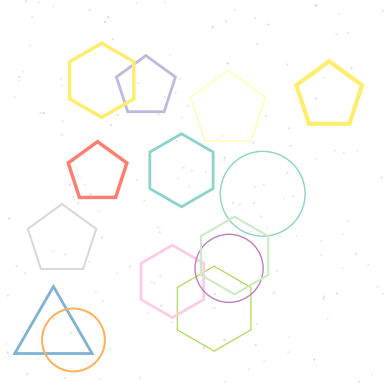[{"shape": "hexagon", "thickness": 2, "radius": 0.47, "center": [0.471, 0.558]}, {"shape": "circle", "thickness": 1, "radius": 0.55, "center": [0.682, 0.497]}, {"shape": "pentagon", "thickness": 1, "radius": 0.51, "center": [0.592, 0.716]}, {"shape": "pentagon", "thickness": 2, "radius": 0.4, "center": [0.379, 0.775]}, {"shape": "pentagon", "thickness": 2.5, "radius": 0.4, "center": [0.253, 0.552]}, {"shape": "triangle", "thickness": 2, "radius": 0.58, "center": [0.139, 0.14]}, {"shape": "circle", "thickness": 1.5, "radius": 0.41, "center": [0.191, 0.117]}, {"shape": "hexagon", "thickness": 1, "radius": 0.55, "center": [0.556, 0.198]}, {"shape": "hexagon", "thickness": 2, "radius": 0.47, "center": [0.448, 0.269]}, {"shape": "pentagon", "thickness": 1.5, "radius": 0.47, "center": [0.161, 0.377]}, {"shape": "circle", "thickness": 1, "radius": 0.44, "center": [0.595, 0.303]}, {"shape": "hexagon", "thickness": 1.5, "radius": 0.5, "center": [0.609, 0.336]}, {"shape": "pentagon", "thickness": 3, "radius": 0.45, "center": [0.855, 0.751]}, {"shape": "hexagon", "thickness": 2.5, "radius": 0.48, "center": [0.264, 0.792]}]